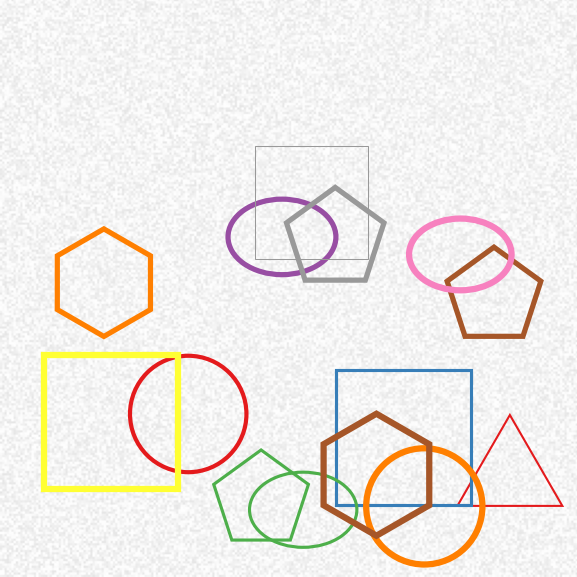[{"shape": "circle", "thickness": 2, "radius": 0.5, "center": [0.326, 0.282]}, {"shape": "triangle", "thickness": 1, "radius": 0.52, "center": [0.883, 0.176]}, {"shape": "square", "thickness": 1.5, "radius": 0.59, "center": [0.699, 0.242]}, {"shape": "oval", "thickness": 1.5, "radius": 0.46, "center": [0.525, 0.116]}, {"shape": "pentagon", "thickness": 1.5, "radius": 0.43, "center": [0.452, 0.134]}, {"shape": "oval", "thickness": 2.5, "radius": 0.47, "center": [0.488, 0.589]}, {"shape": "circle", "thickness": 3, "radius": 0.5, "center": [0.735, 0.122]}, {"shape": "hexagon", "thickness": 2.5, "radius": 0.47, "center": [0.18, 0.51]}, {"shape": "square", "thickness": 3, "radius": 0.58, "center": [0.192, 0.268]}, {"shape": "hexagon", "thickness": 3, "radius": 0.53, "center": [0.652, 0.177]}, {"shape": "pentagon", "thickness": 2.5, "radius": 0.43, "center": [0.855, 0.486]}, {"shape": "oval", "thickness": 3, "radius": 0.44, "center": [0.797, 0.559]}, {"shape": "square", "thickness": 0.5, "radius": 0.49, "center": [0.54, 0.649]}, {"shape": "pentagon", "thickness": 2.5, "radius": 0.44, "center": [0.58, 0.586]}]